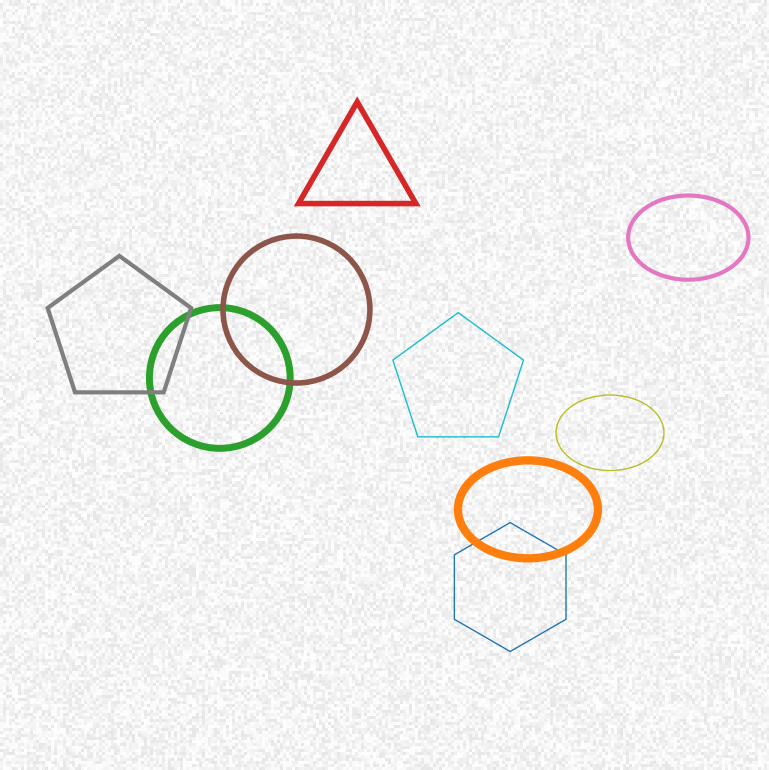[{"shape": "hexagon", "thickness": 0.5, "radius": 0.42, "center": [0.663, 0.238]}, {"shape": "oval", "thickness": 3, "radius": 0.45, "center": [0.686, 0.339]}, {"shape": "circle", "thickness": 2.5, "radius": 0.46, "center": [0.285, 0.509]}, {"shape": "triangle", "thickness": 2, "radius": 0.44, "center": [0.464, 0.78]}, {"shape": "circle", "thickness": 2, "radius": 0.48, "center": [0.385, 0.598]}, {"shape": "oval", "thickness": 1.5, "radius": 0.39, "center": [0.894, 0.691]}, {"shape": "pentagon", "thickness": 1.5, "radius": 0.49, "center": [0.155, 0.57]}, {"shape": "oval", "thickness": 0.5, "radius": 0.35, "center": [0.792, 0.438]}, {"shape": "pentagon", "thickness": 0.5, "radius": 0.45, "center": [0.595, 0.505]}]